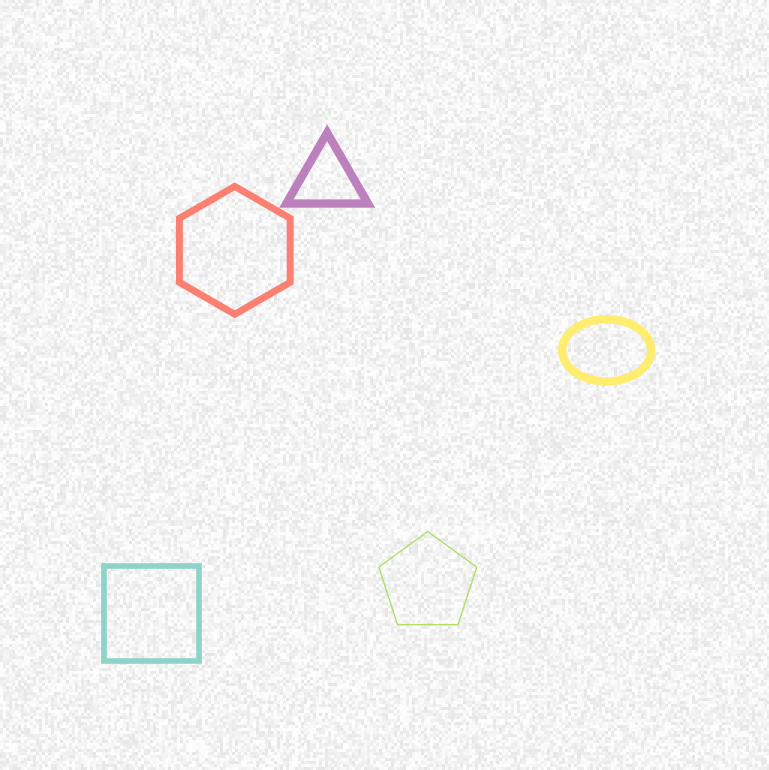[{"shape": "square", "thickness": 2, "radius": 0.31, "center": [0.196, 0.204]}, {"shape": "hexagon", "thickness": 2.5, "radius": 0.42, "center": [0.305, 0.675]}, {"shape": "pentagon", "thickness": 0.5, "radius": 0.33, "center": [0.556, 0.243]}, {"shape": "triangle", "thickness": 3, "radius": 0.31, "center": [0.425, 0.766]}, {"shape": "oval", "thickness": 3, "radius": 0.29, "center": [0.788, 0.545]}]